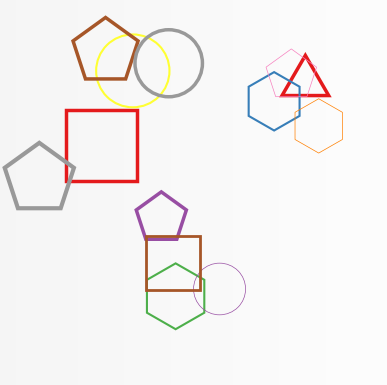[{"shape": "square", "thickness": 2.5, "radius": 0.46, "center": [0.262, 0.622]}, {"shape": "triangle", "thickness": 2.5, "radius": 0.35, "center": [0.788, 0.787]}, {"shape": "hexagon", "thickness": 1.5, "radius": 0.38, "center": [0.707, 0.737]}, {"shape": "hexagon", "thickness": 1.5, "radius": 0.43, "center": [0.453, 0.23]}, {"shape": "pentagon", "thickness": 2.5, "radius": 0.34, "center": [0.416, 0.434]}, {"shape": "circle", "thickness": 0.5, "radius": 0.34, "center": [0.567, 0.249]}, {"shape": "hexagon", "thickness": 0.5, "radius": 0.35, "center": [0.822, 0.673]}, {"shape": "circle", "thickness": 1.5, "radius": 0.47, "center": [0.343, 0.816]}, {"shape": "square", "thickness": 2, "radius": 0.35, "center": [0.446, 0.317]}, {"shape": "pentagon", "thickness": 2.5, "radius": 0.44, "center": [0.272, 0.866]}, {"shape": "pentagon", "thickness": 0.5, "radius": 0.34, "center": [0.752, 0.804]}, {"shape": "pentagon", "thickness": 3, "radius": 0.47, "center": [0.101, 0.535]}, {"shape": "circle", "thickness": 2.5, "radius": 0.44, "center": [0.435, 0.836]}]